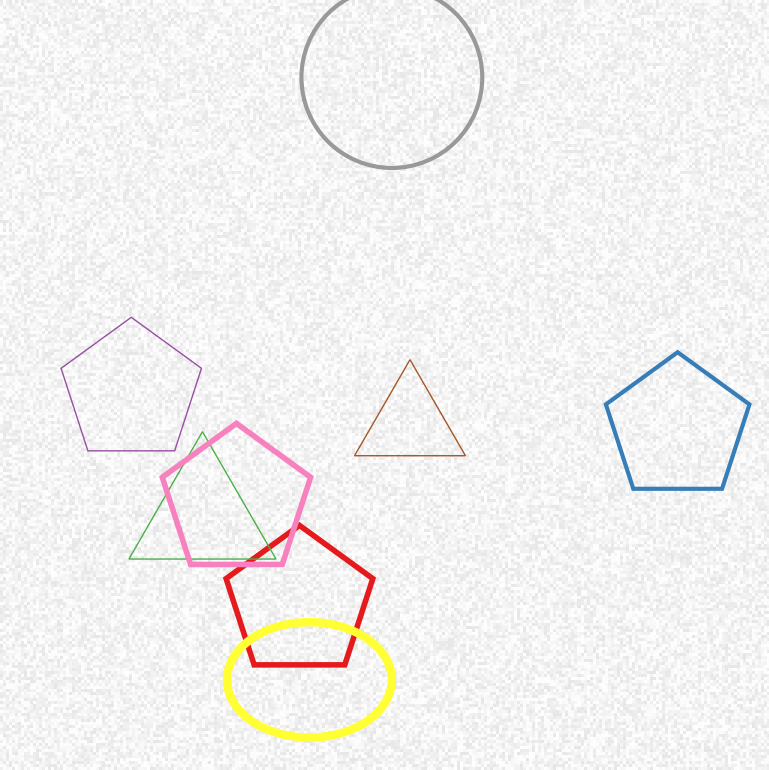[{"shape": "pentagon", "thickness": 2, "radius": 0.5, "center": [0.389, 0.218]}, {"shape": "pentagon", "thickness": 1.5, "radius": 0.49, "center": [0.88, 0.445]}, {"shape": "triangle", "thickness": 0.5, "radius": 0.55, "center": [0.263, 0.329]}, {"shape": "pentagon", "thickness": 0.5, "radius": 0.48, "center": [0.17, 0.492]}, {"shape": "oval", "thickness": 3, "radius": 0.54, "center": [0.402, 0.117]}, {"shape": "triangle", "thickness": 0.5, "radius": 0.42, "center": [0.532, 0.45]}, {"shape": "pentagon", "thickness": 2, "radius": 0.51, "center": [0.307, 0.349]}, {"shape": "circle", "thickness": 1.5, "radius": 0.59, "center": [0.509, 0.899]}]